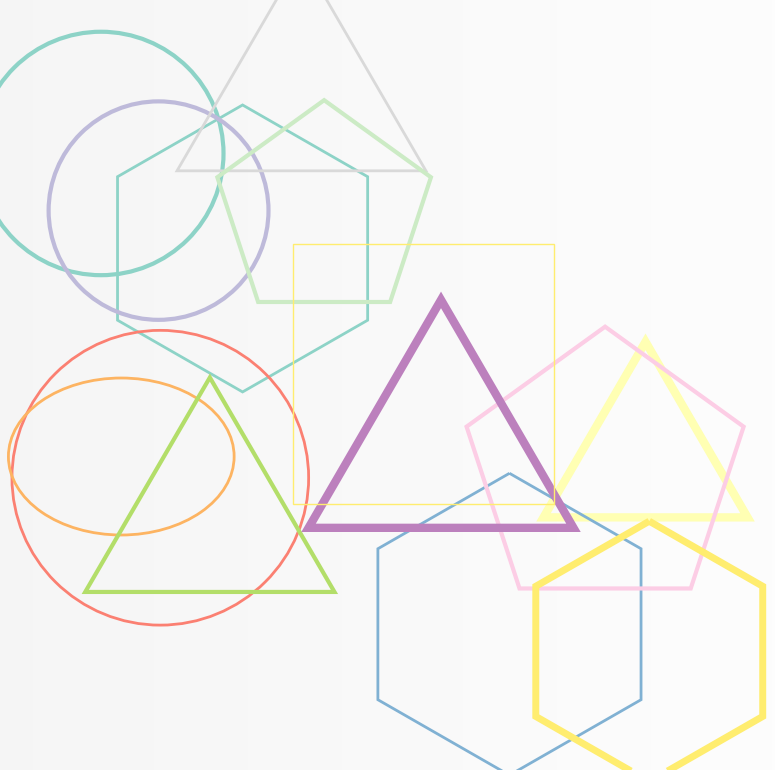[{"shape": "circle", "thickness": 1.5, "radius": 0.79, "center": [0.13, 0.801]}, {"shape": "hexagon", "thickness": 1, "radius": 0.93, "center": [0.313, 0.677]}, {"shape": "triangle", "thickness": 3, "radius": 0.76, "center": [0.833, 0.404]}, {"shape": "circle", "thickness": 1.5, "radius": 0.71, "center": [0.205, 0.726]}, {"shape": "circle", "thickness": 1, "radius": 0.96, "center": [0.207, 0.38]}, {"shape": "hexagon", "thickness": 1, "radius": 0.98, "center": [0.657, 0.189]}, {"shape": "oval", "thickness": 1, "radius": 0.73, "center": [0.156, 0.407]}, {"shape": "triangle", "thickness": 1.5, "radius": 0.93, "center": [0.271, 0.324]}, {"shape": "pentagon", "thickness": 1.5, "radius": 0.94, "center": [0.781, 0.388]}, {"shape": "triangle", "thickness": 1, "radius": 0.93, "center": [0.389, 0.871]}, {"shape": "triangle", "thickness": 3, "radius": 0.99, "center": [0.569, 0.413]}, {"shape": "pentagon", "thickness": 1.5, "radius": 0.72, "center": [0.418, 0.725]}, {"shape": "square", "thickness": 0.5, "radius": 0.84, "center": [0.546, 0.514]}, {"shape": "hexagon", "thickness": 2.5, "radius": 0.85, "center": [0.838, 0.154]}]